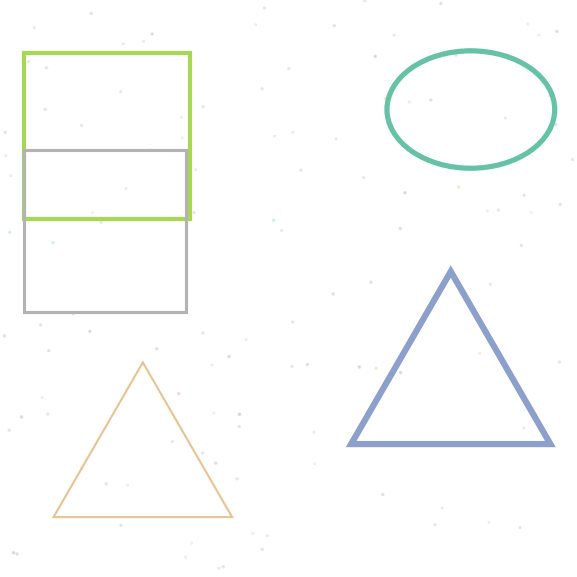[{"shape": "oval", "thickness": 2.5, "radius": 0.73, "center": [0.815, 0.809]}, {"shape": "triangle", "thickness": 3, "radius": 1.0, "center": [0.781, 0.33]}, {"shape": "square", "thickness": 2, "radius": 0.72, "center": [0.186, 0.763]}, {"shape": "triangle", "thickness": 1, "radius": 0.89, "center": [0.247, 0.193]}, {"shape": "square", "thickness": 1.5, "radius": 0.7, "center": [0.182, 0.599]}]